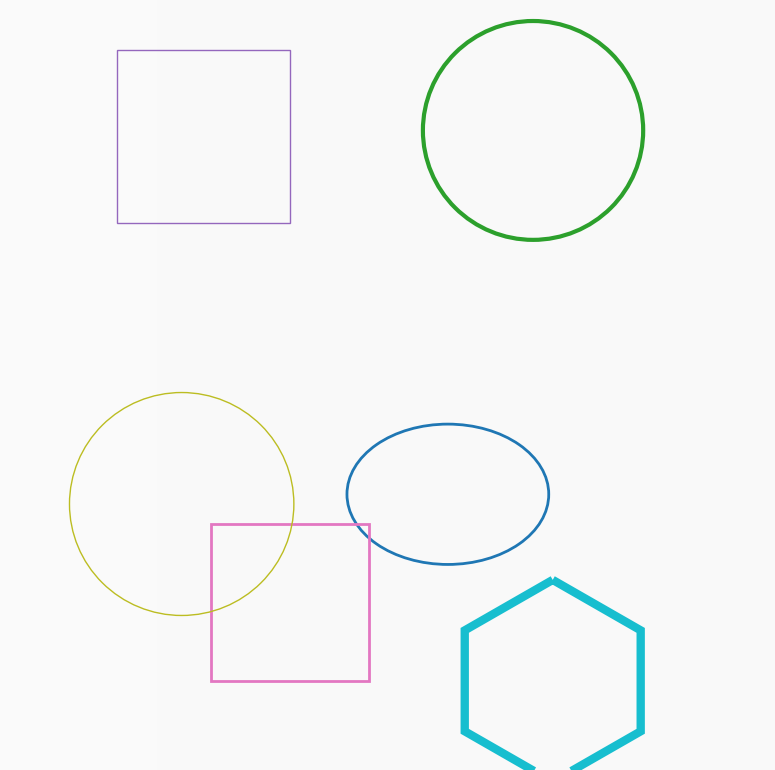[{"shape": "oval", "thickness": 1, "radius": 0.65, "center": [0.578, 0.358]}, {"shape": "circle", "thickness": 1.5, "radius": 0.71, "center": [0.688, 0.831]}, {"shape": "square", "thickness": 0.5, "radius": 0.56, "center": [0.263, 0.823]}, {"shape": "square", "thickness": 1, "radius": 0.51, "center": [0.374, 0.217]}, {"shape": "circle", "thickness": 0.5, "radius": 0.72, "center": [0.234, 0.345]}, {"shape": "hexagon", "thickness": 3, "radius": 0.66, "center": [0.713, 0.116]}]